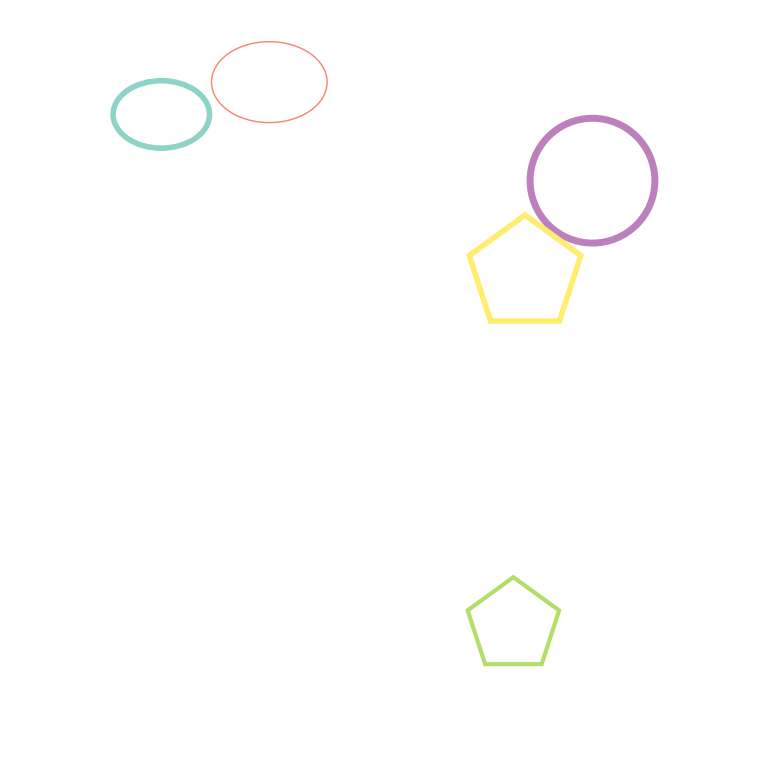[{"shape": "oval", "thickness": 2, "radius": 0.31, "center": [0.21, 0.851]}, {"shape": "oval", "thickness": 0.5, "radius": 0.38, "center": [0.35, 0.893]}, {"shape": "pentagon", "thickness": 1.5, "radius": 0.31, "center": [0.667, 0.188]}, {"shape": "circle", "thickness": 2.5, "radius": 0.41, "center": [0.769, 0.765]}, {"shape": "pentagon", "thickness": 2, "radius": 0.38, "center": [0.682, 0.645]}]